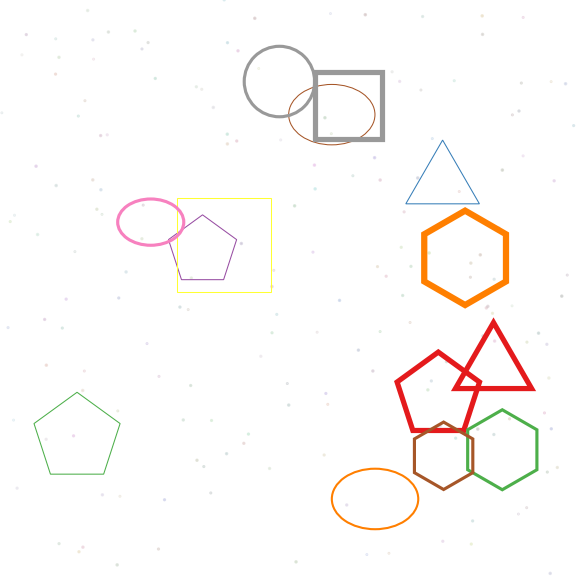[{"shape": "pentagon", "thickness": 2.5, "radius": 0.38, "center": [0.759, 0.314]}, {"shape": "triangle", "thickness": 2.5, "radius": 0.38, "center": [0.855, 0.364]}, {"shape": "triangle", "thickness": 0.5, "radius": 0.37, "center": [0.766, 0.683]}, {"shape": "pentagon", "thickness": 0.5, "radius": 0.39, "center": [0.133, 0.241]}, {"shape": "hexagon", "thickness": 1.5, "radius": 0.35, "center": [0.87, 0.22]}, {"shape": "pentagon", "thickness": 0.5, "radius": 0.31, "center": [0.351, 0.565]}, {"shape": "oval", "thickness": 1, "radius": 0.37, "center": [0.649, 0.135]}, {"shape": "hexagon", "thickness": 3, "radius": 0.41, "center": [0.805, 0.553]}, {"shape": "square", "thickness": 0.5, "radius": 0.41, "center": [0.388, 0.575]}, {"shape": "oval", "thickness": 0.5, "radius": 0.37, "center": [0.575, 0.801]}, {"shape": "hexagon", "thickness": 1.5, "radius": 0.29, "center": [0.768, 0.21]}, {"shape": "oval", "thickness": 1.5, "radius": 0.29, "center": [0.261, 0.614]}, {"shape": "square", "thickness": 2.5, "radius": 0.29, "center": [0.603, 0.817]}, {"shape": "circle", "thickness": 1.5, "radius": 0.31, "center": [0.484, 0.858]}]